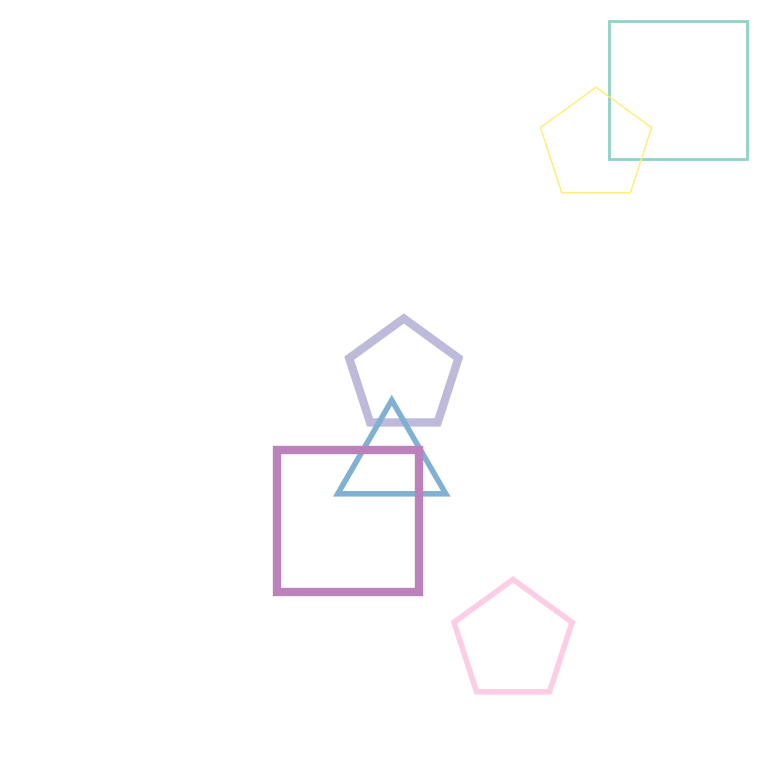[{"shape": "square", "thickness": 1, "radius": 0.45, "center": [0.881, 0.883]}, {"shape": "pentagon", "thickness": 3, "radius": 0.37, "center": [0.524, 0.512]}, {"shape": "triangle", "thickness": 2, "radius": 0.4, "center": [0.509, 0.399]}, {"shape": "pentagon", "thickness": 2, "radius": 0.4, "center": [0.666, 0.167]}, {"shape": "square", "thickness": 3, "radius": 0.46, "center": [0.452, 0.323]}, {"shape": "pentagon", "thickness": 0.5, "radius": 0.38, "center": [0.774, 0.811]}]